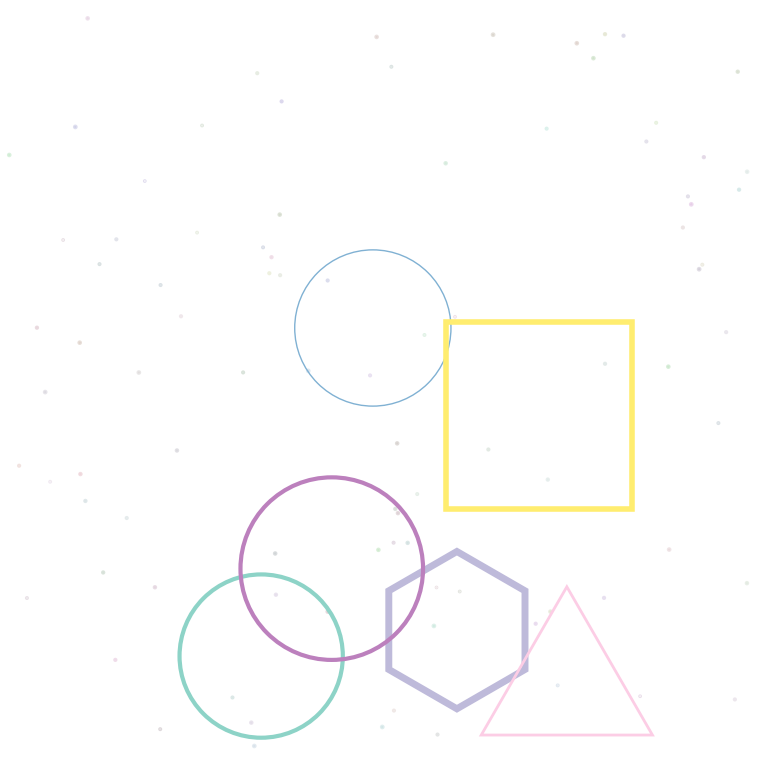[{"shape": "circle", "thickness": 1.5, "radius": 0.53, "center": [0.339, 0.148]}, {"shape": "hexagon", "thickness": 2.5, "radius": 0.51, "center": [0.593, 0.182]}, {"shape": "circle", "thickness": 0.5, "radius": 0.51, "center": [0.484, 0.574]}, {"shape": "triangle", "thickness": 1, "radius": 0.64, "center": [0.736, 0.11]}, {"shape": "circle", "thickness": 1.5, "radius": 0.59, "center": [0.431, 0.262]}, {"shape": "square", "thickness": 2, "radius": 0.6, "center": [0.7, 0.46]}]